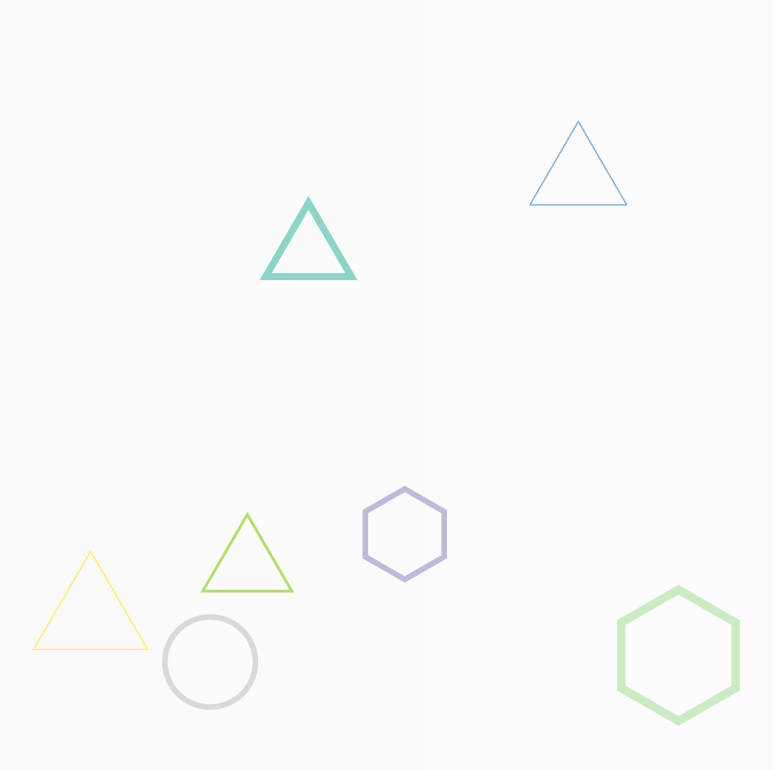[{"shape": "triangle", "thickness": 2.5, "radius": 0.32, "center": [0.398, 0.673]}, {"shape": "hexagon", "thickness": 2, "radius": 0.29, "center": [0.522, 0.306]}, {"shape": "triangle", "thickness": 0.5, "radius": 0.36, "center": [0.746, 0.77]}, {"shape": "triangle", "thickness": 1, "radius": 0.33, "center": [0.319, 0.265]}, {"shape": "circle", "thickness": 2, "radius": 0.29, "center": [0.271, 0.14]}, {"shape": "hexagon", "thickness": 3, "radius": 0.43, "center": [0.875, 0.149]}, {"shape": "triangle", "thickness": 0.5, "radius": 0.42, "center": [0.117, 0.199]}]